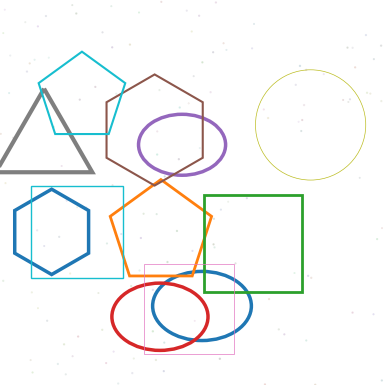[{"shape": "oval", "thickness": 2.5, "radius": 0.64, "center": [0.525, 0.205]}, {"shape": "hexagon", "thickness": 2.5, "radius": 0.55, "center": [0.134, 0.398]}, {"shape": "pentagon", "thickness": 2, "radius": 0.69, "center": [0.418, 0.395]}, {"shape": "square", "thickness": 2, "radius": 0.63, "center": [0.657, 0.368]}, {"shape": "oval", "thickness": 2.5, "radius": 0.62, "center": [0.415, 0.177]}, {"shape": "oval", "thickness": 2.5, "radius": 0.57, "center": [0.473, 0.624]}, {"shape": "hexagon", "thickness": 1.5, "radius": 0.72, "center": [0.402, 0.662]}, {"shape": "square", "thickness": 0.5, "radius": 0.58, "center": [0.491, 0.198]}, {"shape": "triangle", "thickness": 3, "radius": 0.72, "center": [0.114, 0.625]}, {"shape": "circle", "thickness": 0.5, "radius": 0.72, "center": [0.807, 0.675]}, {"shape": "pentagon", "thickness": 1.5, "radius": 0.59, "center": [0.213, 0.748]}, {"shape": "square", "thickness": 1, "radius": 0.59, "center": [0.2, 0.398]}]